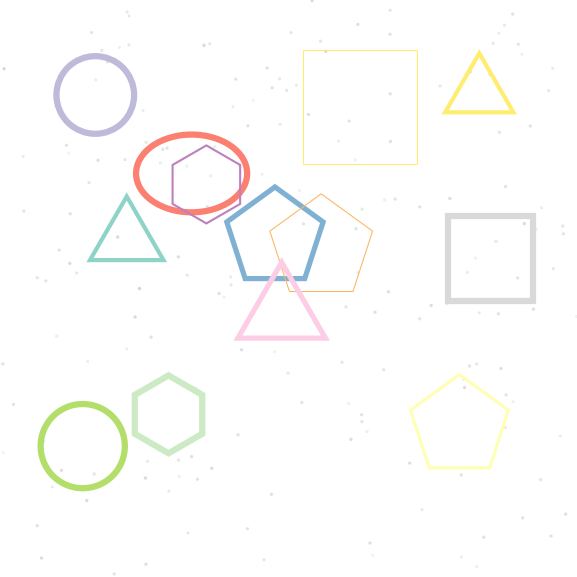[{"shape": "triangle", "thickness": 2, "radius": 0.37, "center": [0.219, 0.585]}, {"shape": "pentagon", "thickness": 1.5, "radius": 0.45, "center": [0.795, 0.261]}, {"shape": "circle", "thickness": 3, "radius": 0.34, "center": [0.165, 0.835]}, {"shape": "oval", "thickness": 3, "radius": 0.48, "center": [0.332, 0.699]}, {"shape": "pentagon", "thickness": 2.5, "radius": 0.44, "center": [0.476, 0.588]}, {"shape": "pentagon", "thickness": 0.5, "radius": 0.47, "center": [0.556, 0.57]}, {"shape": "circle", "thickness": 3, "radius": 0.36, "center": [0.143, 0.227]}, {"shape": "triangle", "thickness": 2.5, "radius": 0.44, "center": [0.488, 0.457]}, {"shape": "square", "thickness": 3, "radius": 0.37, "center": [0.849, 0.551]}, {"shape": "hexagon", "thickness": 1, "radius": 0.34, "center": [0.357, 0.68]}, {"shape": "hexagon", "thickness": 3, "radius": 0.34, "center": [0.292, 0.282]}, {"shape": "square", "thickness": 0.5, "radius": 0.49, "center": [0.624, 0.814]}, {"shape": "triangle", "thickness": 2, "radius": 0.34, "center": [0.83, 0.839]}]